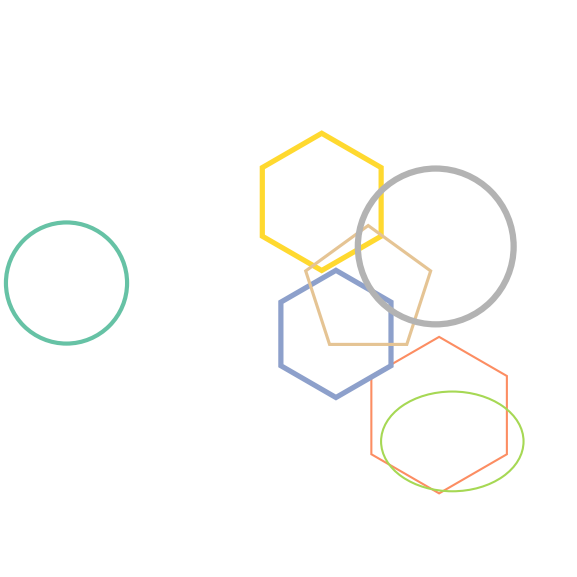[{"shape": "circle", "thickness": 2, "radius": 0.52, "center": [0.115, 0.509]}, {"shape": "hexagon", "thickness": 1, "radius": 0.68, "center": [0.76, 0.28]}, {"shape": "hexagon", "thickness": 2.5, "radius": 0.55, "center": [0.582, 0.421]}, {"shape": "oval", "thickness": 1, "radius": 0.62, "center": [0.783, 0.235]}, {"shape": "hexagon", "thickness": 2.5, "radius": 0.59, "center": [0.557, 0.65]}, {"shape": "pentagon", "thickness": 1.5, "radius": 0.57, "center": [0.638, 0.495]}, {"shape": "circle", "thickness": 3, "radius": 0.67, "center": [0.755, 0.572]}]